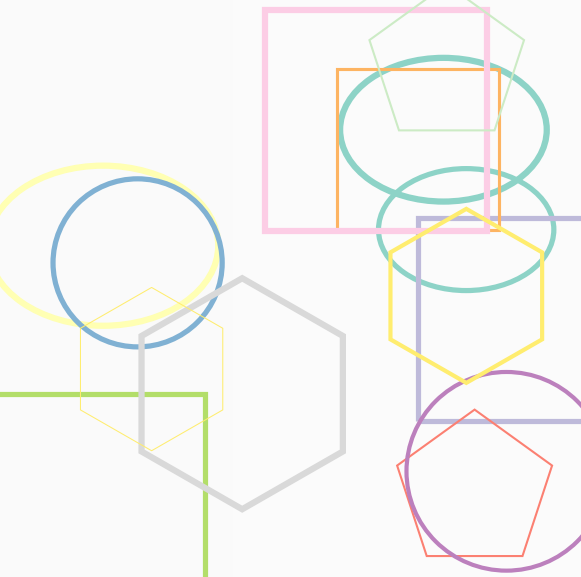[{"shape": "oval", "thickness": 2.5, "radius": 0.75, "center": [0.802, 0.602]}, {"shape": "oval", "thickness": 3, "radius": 0.89, "center": [0.763, 0.775]}, {"shape": "oval", "thickness": 3, "radius": 0.99, "center": [0.177, 0.574]}, {"shape": "square", "thickness": 2.5, "radius": 0.88, "center": [0.895, 0.446]}, {"shape": "pentagon", "thickness": 1, "radius": 0.7, "center": [0.817, 0.15]}, {"shape": "circle", "thickness": 2.5, "radius": 0.73, "center": [0.237, 0.544]}, {"shape": "square", "thickness": 1.5, "radius": 0.7, "center": [0.718, 0.74]}, {"shape": "square", "thickness": 2.5, "radius": 0.95, "center": [0.162, 0.127]}, {"shape": "square", "thickness": 3, "radius": 0.96, "center": [0.647, 0.79]}, {"shape": "hexagon", "thickness": 3, "radius": 1.0, "center": [0.417, 0.317]}, {"shape": "circle", "thickness": 2, "radius": 0.86, "center": [0.871, 0.183]}, {"shape": "pentagon", "thickness": 1, "radius": 0.7, "center": [0.769, 0.887]}, {"shape": "hexagon", "thickness": 2, "radius": 0.75, "center": [0.802, 0.487]}, {"shape": "hexagon", "thickness": 0.5, "radius": 0.71, "center": [0.261, 0.36]}]